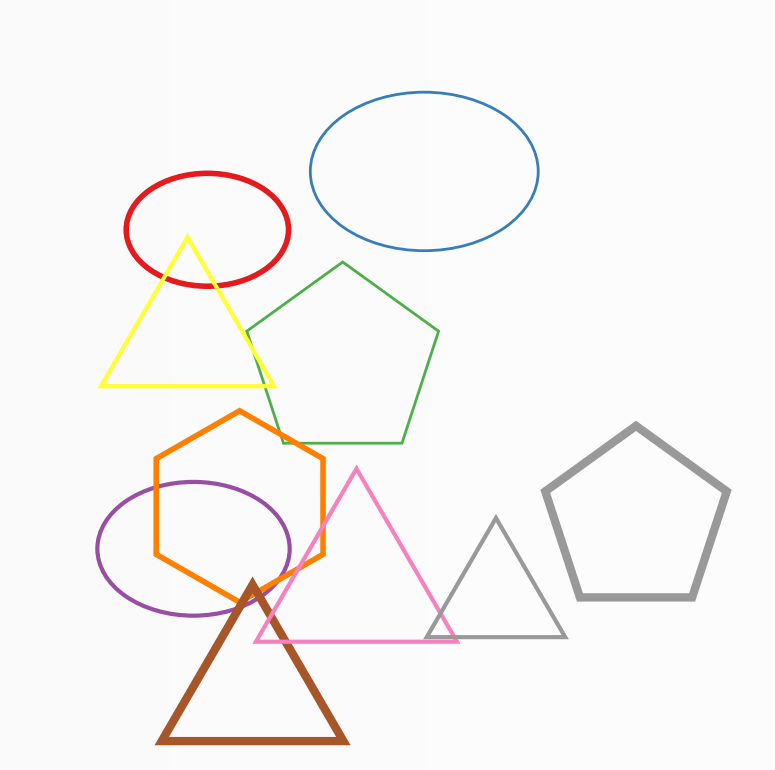[{"shape": "oval", "thickness": 2, "radius": 0.52, "center": [0.268, 0.702]}, {"shape": "oval", "thickness": 1, "radius": 0.74, "center": [0.547, 0.777]}, {"shape": "pentagon", "thickness": 1, "radius": 0.65, "center": [0.442, 0.53]}, {"shape": "oval", "thickness": 1.5, "radius": 0.62, "center": [0.25, 0.287]}, {"shape": "hexagon", "thickness": 2, "radius": 0.62, "center": [0.309, 0.342]}, {"shape": "triangle", "thickness": 1.5, "radius": 0.64, "center": [0.242, 0.563]}, {"shape": "triangle", "thickness": 3, "radius": 0.68, "center": [0.326, 0.105]}, {"shape": "triangle", "thickness": 1.5, "radius": 0.75, "center": [0.46, 0.241]}, {"shape": "triangle", "thickness": 1.5, "radius": 0.52, "center": [0.64, 0.224]}, {"shape": "pentagon", "thickness": 3, "radius": 0.62, "center": [0.821, 0.324]}]